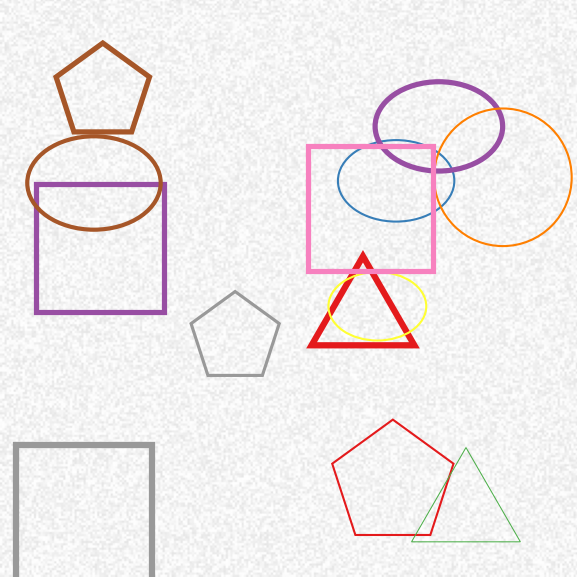[{"shape": "triangle", "thickness": 3, "radius": 0.51, "center": [0.629, 0.453]}, {"shape": "pentagon", "thickness": 1, "radius": 0.55, "center": [0.68, 0.162]}, {"shape": "oval", "thickness": 1, "radius": 0.5, "center": [0.686, 0.686]}, {"shape": "triangle", "thickness": 0.5, "radius": 0.54, "center": [0.807, 0.115]}, {"shape": "square", "thickness": 2.5, "radius": 0.56, "center": [0.173, 0.569]}, {"shape": "oval", "thickness": 2.5, "radius": 0.55, "center": [0.76, 0.78]}, {"shape": "circle", "thickness": 1, "radius": 0.6, "center": [0.871, 0.692]}, {"shape": "oval", "thickness": 1, "radius": 0.42, "center": [0.653, 0.469]}, {"shape": "oval", "thickness": 2, "radius": 0.58, "center": [0.163, 0.682]}, {"shape": "pentagon", "thickness": 2.5, "radius": 0.43, "center": [0.178, 0.84]}, {"shape": "square", "thickness": 2.5, "radius": 0.54, "center": [0.642, 0.639]}, {"shape": "square", "thickness": 3, "radius": 0.59, "center": [0.145, 0.11]}, {"shape": "pentagon", "thickness": 1.5, "radius": 0.4, "center": [0.407, 0.414]}]